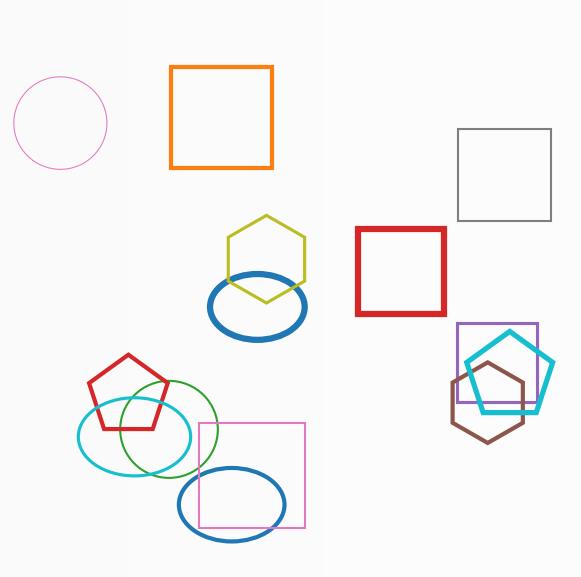[{"shape": "oval", "thickness": 2, "radius": 0.45, "center": [0.399, 0.125]}, {"shape": "oval", "thickness": 3, "radius": 0.41, "center": [0.443, 0.468]}, {"shape": "square", "thickness": 2, "radius": 0.44, "center": [0.381, 0.796]}, {"shape": "circle", "thickness": 1, "radius": 0.42, "center": [0.291, 0.256]}, {"shape": "square", "thickness": 3, "radius": 0.37, "center": [0.691, 0.529]}, {"shape": "pentagon", "thickness": 2, "radius": 0.36, "center": [0.221, 0.314]}, {"shape": "square", "thickness": 1.5, "radius": 0.34, "center": [0.855, 0.371]}, {"shape": "hexagon", "thickness": 2, "radius": 0.35, "center": [0.839, 0.302]}, {"shape": "circle", "thickness": 0.5, "radius": 0.4, "center": [0.104, 0.786]}, {"shape": "square", "thickness": 1, "radius": 0.46, "center": [0.433, 0.176]}, {"shape": "square", "thickness": 1, "radius": 0.4, "center": [0.868, 0.696]}, {"shape": "hexagon", "thickness": 1.5, "radius": 0.38, "center": [0.458, 0.55]}, {"shape": "oval", "thickness": 1.5, "radius": 0.48, "center": [0.231, 0.243]}, {"shape": "pentagon", "thickness": 2.5, "radius": 0.39, "center": [0.877, 0.348]}]